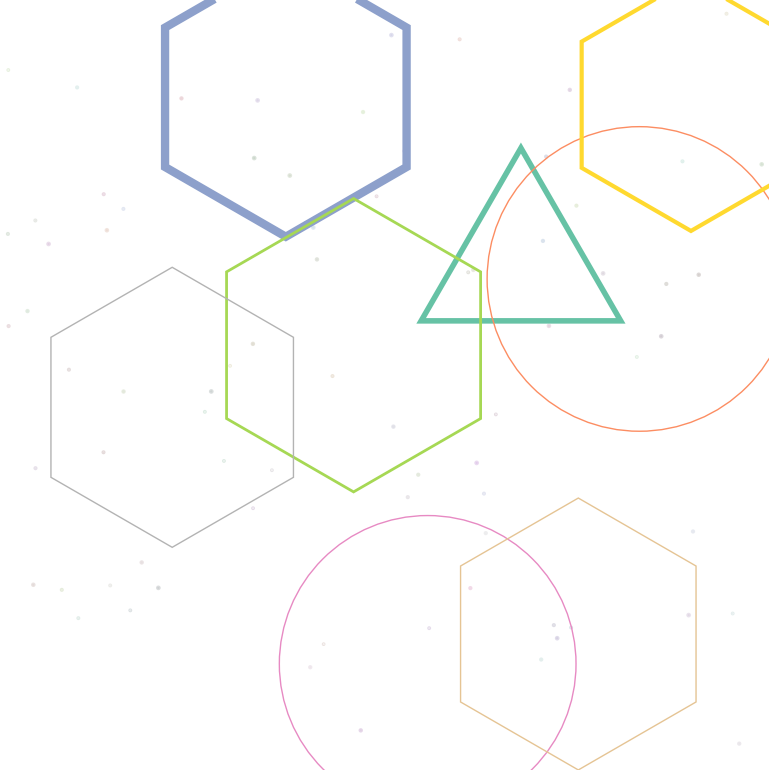[{"shape": "triangle", "thickness": 2, "radius": 0.75, "center": [0.677, 0.658]}, {"shape": "circle", "thickness": 0.5, "radius": 0.99, "center": [0.83, 0.638]}, {"shape": "hexagon", "thickness": 3, "radius": 0.91, "center": [0.371, 0.874]}, {"shape": "circle", "thickness": 0.5, "radius": 0.96, "center": [0.555, 0.138]}, {"shape": "hexagon", "thickness": 1, "radius": 0.95, "center": [0.459, 0.552]}, {"shape": "hexagon", "thickness": 1.5, "radius": 0.82, "center": [0.897, 0.864]}, {"shape": "hexagon", "thickness": 0.5, "radius": 0.88, "center": [0.751, 0.177]}, {"shape": "hexagon", "thickness": 0.5, "radius": 0.91, "center": [0.224, 0.471]}]